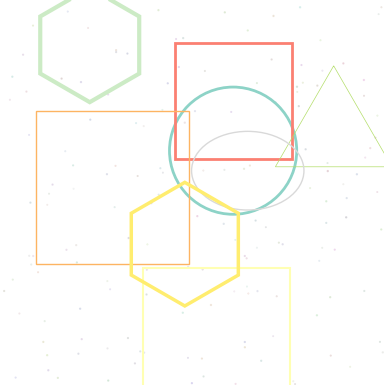[{"shape": "circle", "thickness": 2, "radius": 0.83, "center": [0.605, 0.609]}, {"shape": "square", "thickness": 1.5, "radius": 0.96, "center": [0.562, 0.111]}, {"shape": "square", "thickness": 2, "radius": 0.76, "center": [0.606, 0.738]}, {"shape": "square", "thickness": 1, "radius": 1.0, "center": [0.292, 0.513]}, {"shape": "triangle", "thickness": 0.5, "radius": 0.87, "center": [0.867, 0.654]}, {"shape": "oval", "thickness": 1, "radius": 0.73, "center": [0.644, 0.557]}, {"shape": "hexagon", "thickness": 3, "radius": 0.74, "center": [0.233, 0.883]}, {"shape": "hexagon", "thickness": 2.5, "radius": 0.8, "center": [0.48, 0.366]}]